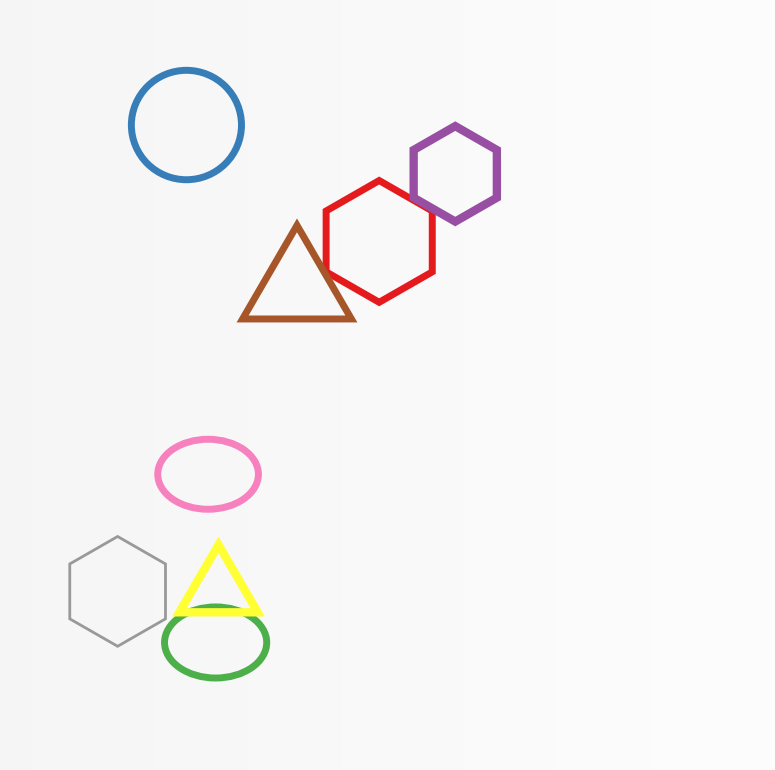[{"shape": "hexagon", "thickness": 2.5, "radius": 0.4, "center": [0.489, 0.686]}, {"shape": "circle", "thickness": 2.5, "radius": 0.36, "center": [0.241, 0.838]}, {"shape": "oval", "thickness": 2.5, "radius": 0.33, "center": [0.278, 0.166]}, {"shape": "hexagon", "thickness": 3, "radius": 0.31, "center": [0.587, 0.774]}, {"shape": "triangle", "thickness": 3, "radius": 0.29, "center": [0.282, 0.234]}, {"shape": "triangle", "thickness": 2.5, "radius": 0.41, "center": [0.383, 0.626]}, {"shape": "oval", "thickness": 2.5, "radius": 0.32, "center": [0.268, 0.384]}, {"shape": "hexagon", "thickness": 1, "radius": 0.36, "center": [0.152, 0.232]}]